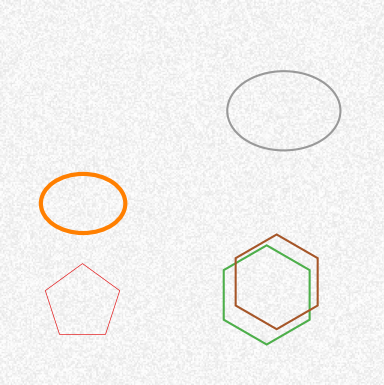[{"shape": "pentagon", "thickness": 0.5, "radius": 0.51, "center": [0.214, 0.214]}, {"shape": "hexagon", "thickness": 1.5, "radius": 0.64, "center": [0.693, 0.234]}, {"shape": "oval", "thickness": 3, "radius": 0.55, "center": [0.216, 0.471]}, {"shape": "hexagon", "thickness": 1.5, "radius": 0.61, "center": [0.719, 0.268]}, {"shape": "oval", "thickness": 1.5, "radius": 0.74, "center": [0.737, 0.712]}]